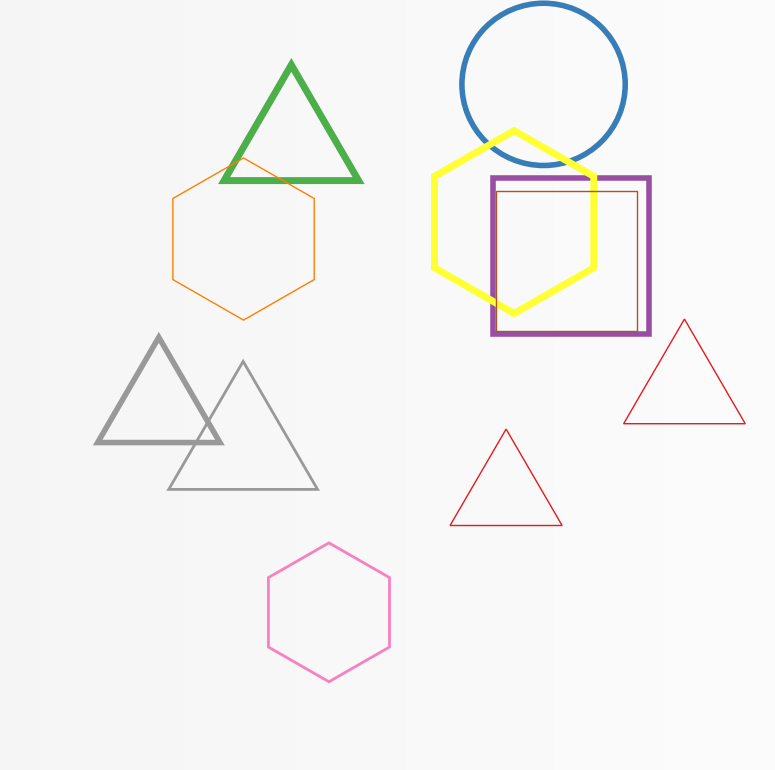[{"shape": "triangle", "thickness": 0.5, "radius": 0.42, "center": [0.653, 0.359]}, {"shape": "triangle", "thickness": 0.5, "radius": 0.45, "center": [0.883, 0.495]}, {"shape": "circle", "thickness": 2, "radius": 0.53, "center": [0.701, 0.89]}, {"shape": "triangle", "thickness": 2.5, "radius": 0.5, "center": [0.376, 0.816]}, {"shape": "square", "thickness": 2, "radius": 0.51, "center": [0.737, 0.667]}, {"shape": "hexagon", "thickness": 0.5, "radius": 0.53, "center": [0.314, 0.69]}, {"shape": "hexagon", "thickness": 2.5, "radius": 0.59, "center": [0.663, 0.712]}, {"shape": "square", "thickness": 0.5, "radius": 0.45, "center": [0.731, 0.661]}, {"shape": "hexagon", "thickness": 1, "radius": 0.45, "center": [0.424, 0.205]}, {"shape": "triangle", "thickness": 2, "radius": 0.46, "center": [0.205, 0.471]}, {"shape": "triangle", "thickness": 1, "radius": 0.55, "center": [0.314, 0.42]}]